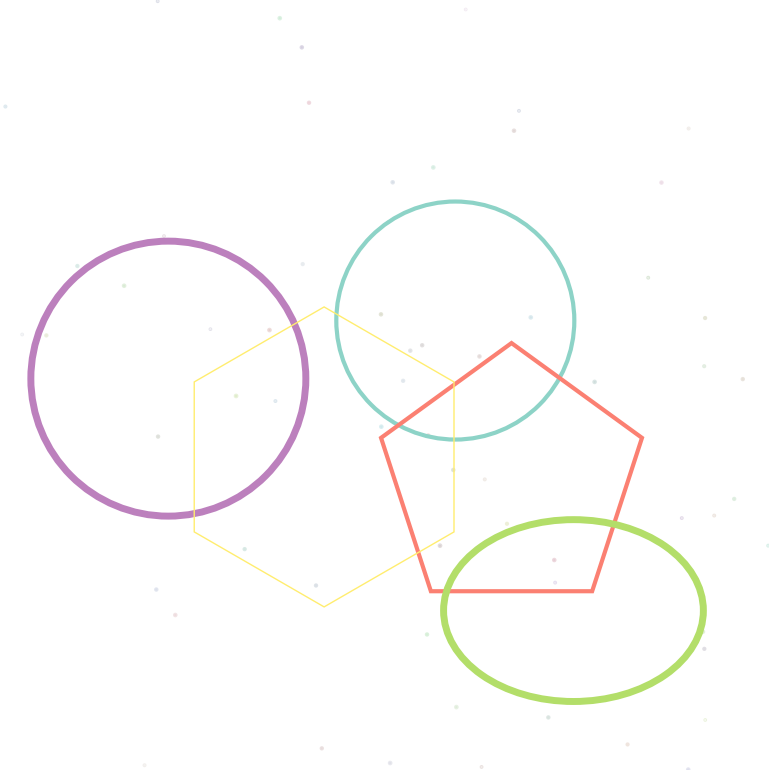[{"shape": "circle", "thickness": 1.5, "radius": 0.77, "center": [0.591, 0.584]}, {"shape": "pentagon", "thickness": 1.5, "radius": 0.89, "center": [0.664, 0.376]}, {"shape": "oval", "thickness": 2.5, "radius": 0.84, "center": [0.745, 0.207]}, {"shape": "circle", "thickness": 2.5, "radius": 0.89, "center": [0.219, 0.508]}, {"shape": "hexagon", "thickness": 0.5, "radius": 0.97, "center": [0.421, 0.407]}]